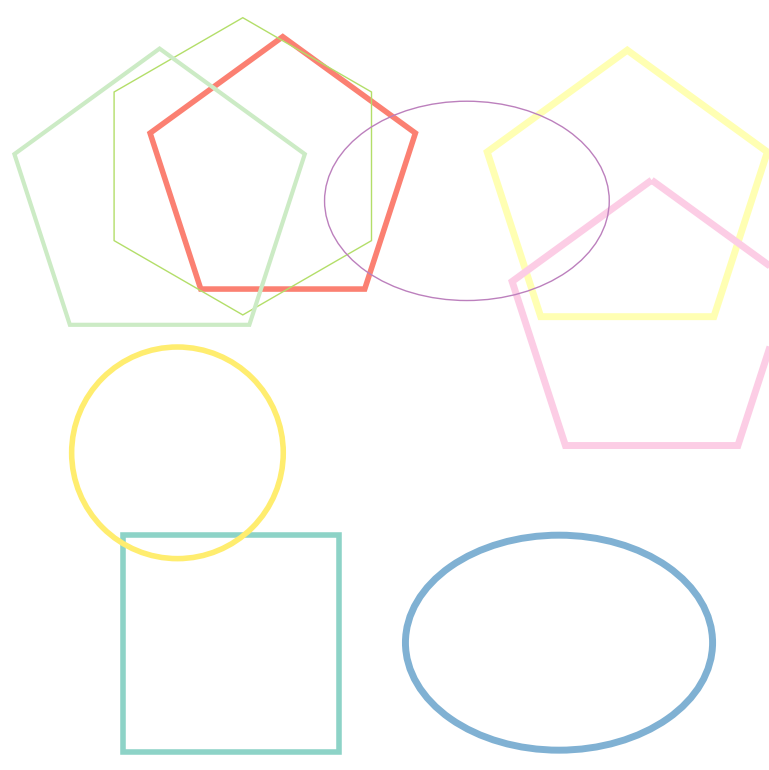[{"shape": "square", "thickness": 2, "radius": 0.7, "center": [0.3, 0.165]}, {"shape": "pentagon", "thickness": 2.5, "radius": 0.96, "center": [0.815, 0.744]}, {"shape": "pentagon", "thickness": 2, "radius": 0.91, "center": [0.367, 0.771]}, {"shape": "oval", "thickness": 2.5, "radius": 1.0, "center": [0.726, 0.165]}, {"shape": "hexagon", "thickness": 0.5, "radius": 0.97, "center": [0.315, 0.784]}, {"shape": "pentagon", "thickness": 2.5, "radius": 0.95, "center": [0.846, 0.576]}, {"shape": "oval", "thickness": 0.5, "radius": 0.92, "center": [0.606, 0.739]}, {"shape": "pentagon", "thickness": 1.5, "radius": 0.99, "center": [0.207, 0.739]}, {"shape": "circle", "thickness": 2, "radius": 0.69, "center": [0.23, 0.412]}]